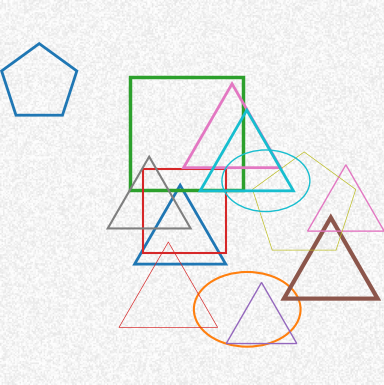[{"shape": "triangle", "thickness": 2, "radius": 0.68, "center": [0.468, 0.382]}, {"shape": "pentagon", "thickness": 2, "radius": 0.51, "center": [0.102, 0.784]}, {"shape": "oval", "thickness": 1.5, "radius": 0.69, "center": [0.642, 0.197]}, {"shape": "square", "thickness": 2.5, "radius": 0.73, "center": [0.483, 0.654]}, {"shape": "square", "thickness": 1.5, "radius": 0.55, "center": [0.479, 0.453]}, {"shape": "triangle", "thickness": 0.5, "radius": 0.74, "center": [0.437, 0.224]}, {"shape": "triangle", "thickness": 1, "radius": 0.53, "center": [0.679, 0.161]}, {"shape": "triangle", "thickness": 3, "radius": 0.7, "center": [0.859, 0.295]}, {"shape": "triangle", "thickness": 2, "radius": 0.73, "center": [0.603, 0.637]}, {"shape": "triangle", "thickness": 1, "radius": 0.57, "center": [0.898, 0.457]}, {"shape": "triangle", "thickness": 1.5, "radius": 0.62, "center": [0.387, 0.469]}, {"shape": "pentagon", "thickness": 0.5, "radius": 0.7, "center": [0.79, 0.464]}, {"shape": "triangle", "thickness": 2, "radius": 0.7, "center": [0.641, 0.574]}, {"shape": "oval", "thickness": 1, "radius": 0.57, "center": [0.691, 0.531]}]